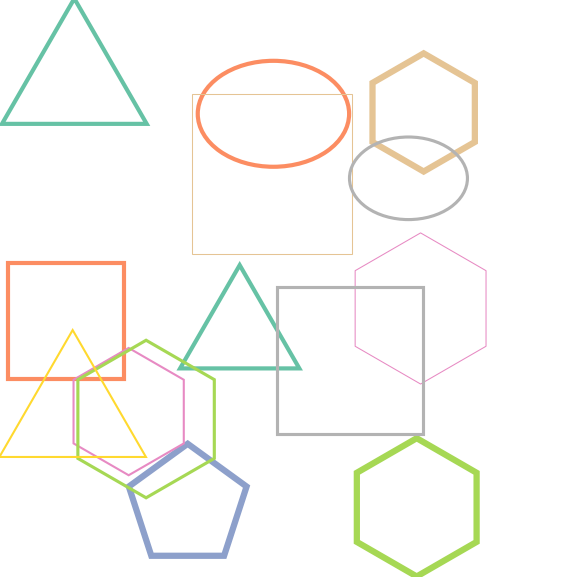[{"shape": "triangle", "thickness": 2, "radius": 0.72, "center": [0.129, 0.857]}, {"shape": "triangle", "thickness": 2, "radius": 0.6, "center": [0.415, 0.421]}, {"shape": "oval", "thickness": 2, "radius": 0.66, "center": [0.473, 0.802]}, {"shape": "square", "thickness": 2, "radius": 0.5, "center": [0.114, 0.443]}, {"shape": "pentagon", "thickness": 3, "radius": 0.54, "center": [0.325, 0.123]}, {"shape": "hexagon", "thickness": 0.5, "radius": 0.65, "center": [0.728, 0.465]}, {"shape": "hexagon", "thickness": 1, "radius": 0.55, "center": [0.223, 0.286]}, {"shape": "hexagon", "thickness": 1.5, "radius": 0.68, "center": [0.253, 0.274]}, {"shape": "hexagon", "thickness": 3, "radius": 0.6, "center": [0.722, 0.121]}, {"shape": "triangle", "thickness": 1, "radius": 0.73, "center": [0.126, 0.281]}, {"shape": "square", "thickness": 0.5, "radius": 0.69, "center": [0.471, 0.698]}, {"shape": "hexagon", "thickness": 3, "radius": 0.51, "center": [0.734, 0.804]}, {"shape": "oval", "thickness": 1.5, "radius": 0.51, "center": [0.707, 0.69]}, {"shape": "square", "thickness": 1.5, "radius": 0.64, "center": [0.606, 0.374]}]